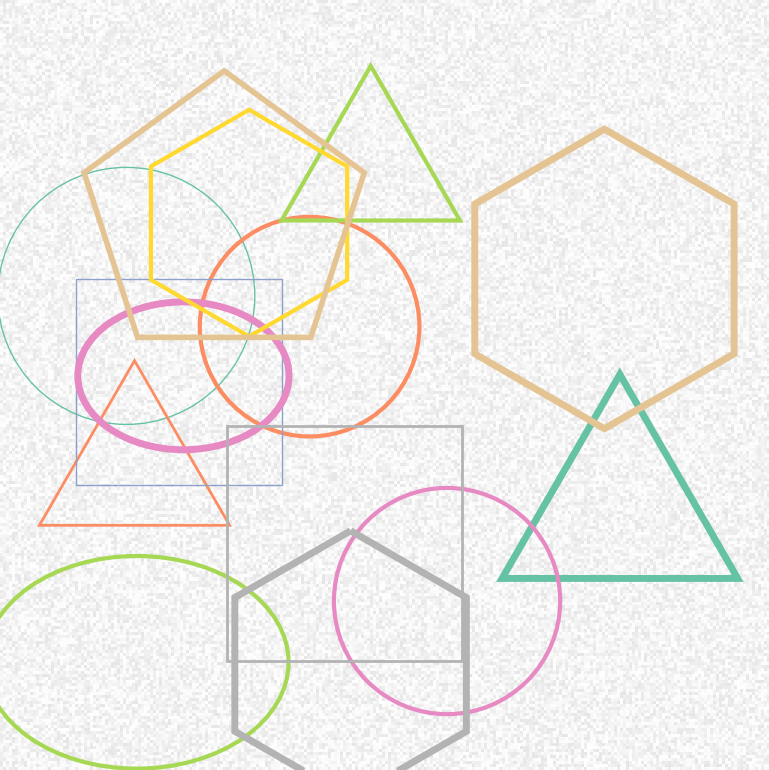[{"shape": "triangle", "thickness": 2.5, "radius": 0.88, "center": [0.805, 0.337]}, {"shape": "circle", "thickness": 0.5, "radius": 0.83, "center": [0.164, 0.616]}, {"shape": "circle", "thickness": 1.5, "radius": 0.71, "center": [0.402, 0.576]}, {"shape": "triangle", "thickness": 1, "radius": 0.71, "center": [0.175, 0.389]}, {"shape": "square", "thickness": 0.5, "radius": 0.67, "center": [0.232, 0.504]}, {"shape": "oval", "thickness": 2.5, "radius": 0.69, "center": [0.238, 0.512]}, {"shape": "circle", "thickness": 1.5, "radius": 0.73, "center": [0.581, 0.219]}, {"shape": "triangle", "thickness": 1.5, "radius": 0.67, "center": [0.481, 0.781]}, {"shape": "oval", "thickness": 1.5, "radius": 0.99, "center": [0.178, 0.14]}, {"shape": "hexagon", "thickness": 1.5, "radius": 0.74, "center": [0.323, 0.71]}, {"shape": "pentagon", "thickness": 2, "radius": 0.96, "center": [0.291, 0.717]}, {"shape": "hexagon", "thickness": 2.5, "radius": 0.97, "center": [0.785, 0.638]}, {"shape": "hexagon", "thickness": 2.5, "radius": 0.87, "center": [0.455, 0.137]}, {"shape": "square", "thickness": 1, "radius": 0.76, "center": [0.448, 0.294]}]